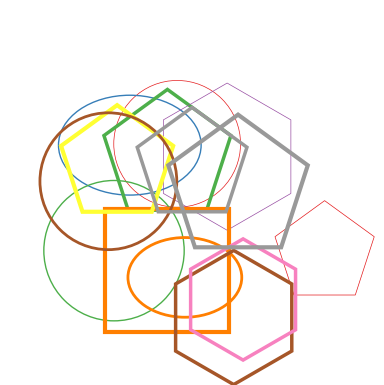[{"shape": "circle", "thickness": 0.5, "radius": 0.82, "center": [0.46, 0.626]}, {"shape": "pentagon", "thickness": 0.5, "radius": 0.68, "center": [0.843, 0.343]}, {"shape": "oval", "thickness": 1, "radius": 0.93, "center": [0.337, 0.623]}, {"shape": "pentagon", "thickness": 2.5, "radius": 0.87, "center": [0.435, 0.594]}, {"shape": "circle", "thickness": 1, "radius": 0.91, "center": [0.296, 0.349]}, {"shape": "hexagon", "thickness": 0.5, "radius": 0.96, "center": [0.59, 0.593]}, {"shape": "oval", "thickness": 2, "radius": 0.74, "center": [0.48, 0.28]}, {"shape": "square", "thickness": 3, "radius": 0.8, "center": [0.433, 0.297]}, {"shape": "pentagon", "thickness": 3, "radius": 0.77, "center": [0.304, 0.574]}, {"shape": "circle", "thickness": 2, "radius": 0.89, "center": [0.281, 0.529]}, {"shape": "hexagon", "thickness": 2.5, "radius": 0.87, "center": [0.607, 0.175]}, {"shape": "hexagon", "thickness": 2.5, "radius": 0.79, "center": [0.631, 0.222]}, {"shape": "pentagon", "thickness": 3, "radius": 0.95, "center": [0.618, 0.512]}, {"shape": "pentagon", "thickness": 2.5, "radius": 0.75, "center": [0.499, 0.571]}]